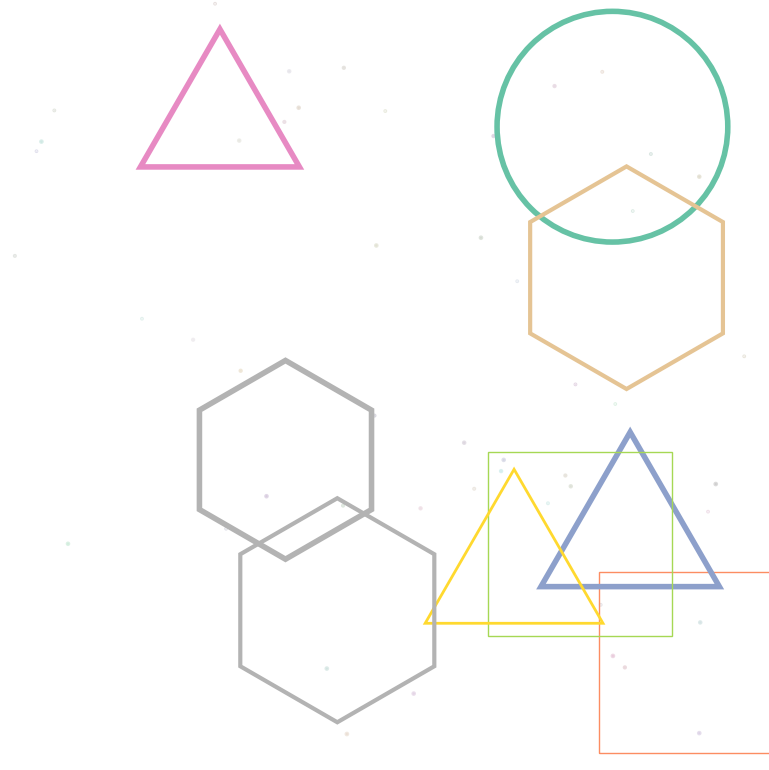[{"shape": "circle", "thickness": 2, "radius": 0.75, "center": [0.795, 0.835]}, {"shape": "square", "thickness": 0.5, "radius": 0.59, "center": [0.895, 0.14]}, {"shape": "triangle", "thickness": 2, "radius": 0.67, "center": [0.818, 0.305]}, {"shape": "triangle", "thickness": 2, "radius": 0.6, "center": [0.286, 0.843]}, {"shape": "square", "thickness": 0.5, "radius": 0.6, "center": [0.753, 0.294]}, {"shape": "triangle", "thickness": 1, "radius": 0.67, "center": [0.668, 0.257]}, {"shape": "hexagon", "thickness": 1.5, "radius": 0.72, "center": [0.814, 0.639]}, {"shape": "hexagon", "thickness": 1.5, "radius": 0.73, "center": [0.438, 0.207]}, {"shape": "hexagon", "thickness": 2, "radius": 0.65, "center": [0.371, 0.403]}]